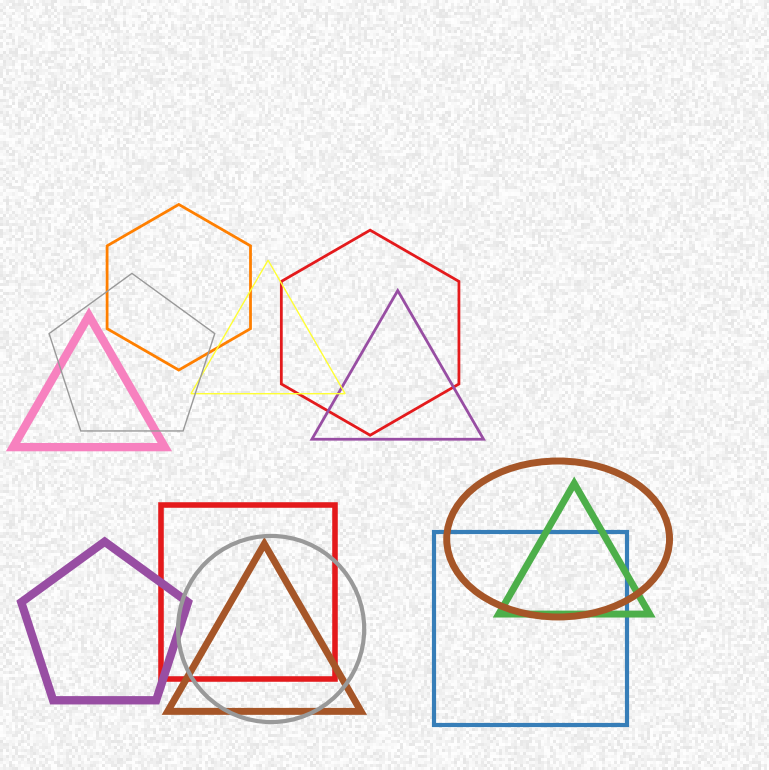[{"shape": "hexagon", "thickness": 1, "radius": 0.67, "center": [0.481, 0.568]}, {"shape": "square", "thickness": 2, "radius": 0.56, "center": [0.322, 0.231]}, {"shape": "square", "thickness": 1.5, "radius": 0.63, "center": [0.689, 0.183]}, {"shape": "triangle", "thickness": 2.5, "radius": 0.57, "center": [0.746, 0.259]}, {"shape": "pentagon", "thickness": 3, "radius": 0.57, "center": [0.136, 0.183]}, {"shape": "triangle", "thickness": 1, "radius": 0.64, "center": [0.517, 0.494]}, {"shape": "hexagon", "thickness": 1, "radius": 0.54, "center": [0.232, 0.627]}, {"shape": "triangle", "thickness": 0.5, "radius": 0.58, "center": [0.348, 0.547]}, {"shape": "oval", "thickness": 2.5, "radius": 0.72, "center": [0.725, 0.3]}, {"shape": "triangle", "thickness": 2.5, "radius": 0.72, "center": [0.343, 0.149]}, {"shape": "triangle", "thickness": 3, "radius": 0.57, "center": [0.115, 0.476]}, {"shape": "pentagon", "thickness": 0.5, "radius": 0.57, "center": [0.171, 0.532]}, {"shape": "circle", "thickness": 1.5, "radius": 0.6, "center": [0.352, 0.183]}]